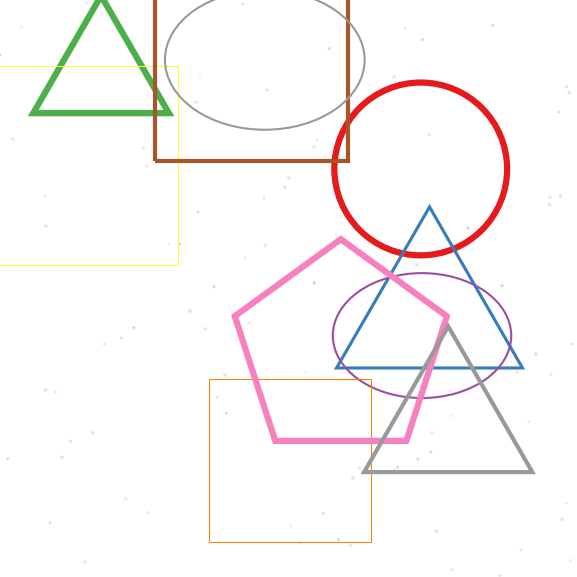[{"shape": "circle", "thickness": 3, "radius": 0.75, "center": [0.729, 0.707]}, {"shape": "triangle", "thickness": 1.5, "radius": 0.93, "center": [0.744, 0.455]}, {"shape": "triangle", "thickness": 3, "radius": 0.68, "center": [0.175, 0.871]}, {"shape": "oval", "thickness": 1, "radius": 0.77, "center": [0.731, 0.418]}, {"shape": "square", "thickness": 0.5, "radius": 0.7, "center": [0.502, 0.201]}, {"shape": "square", "thickness": 0.5, "radius": 0.86, "center": [0.136, 0.713]}, {"shape": "square", "thickness": 2, "radius": 0.83, "center": [0.435, 0.887]}, {"shape": "pentagon", "thickness": 3, "radius": 0.97, "center": [0.59, 0.392]}, {"shape": "oval", "thickness": 1, "radius": 0.86, "center": [0.459, 0.896]}, {"shape": "triangle", "thickness": 2, "radius": 0.84, "center": [0.776, 0.266]}]